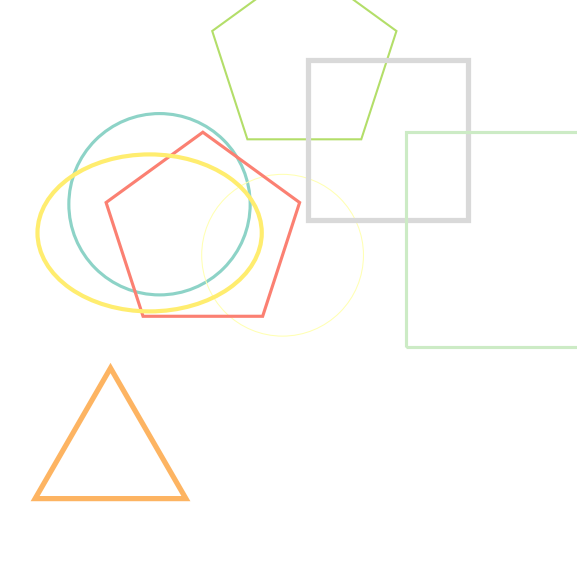[{"shape": "circle", "thickness": 1.5, "radius": 0.78, "center": [0.276, 0.645]}, {"shape": "circle", "thickness": 0.5, "radius": 0.7, "center": [0.489, 0.557]}, {"shape": "pentagon", "thickness": 1.5, "radius": 0.88, "center": [0.351, 0.594]}, {"shape": "triangle", "thickness": 2.5, "radius": 0.75, "center": [0.191, 0.211]}, {"shape": "pentagon", "thickness": 1, "radius": 0.84, "center": [0.527, 0.894]}, {"shape": "square", "thickness": 2.5, "radius": 0.69, "center": [0.672, 0.757]}, {"shape": "square", "thickness": 1.5, "radius": 0.93, "center": [0.889, 0.584]}, {"shape": "oval", "thickness": 2, "radius": 0.97, "center": [0.259, 0.596]}]